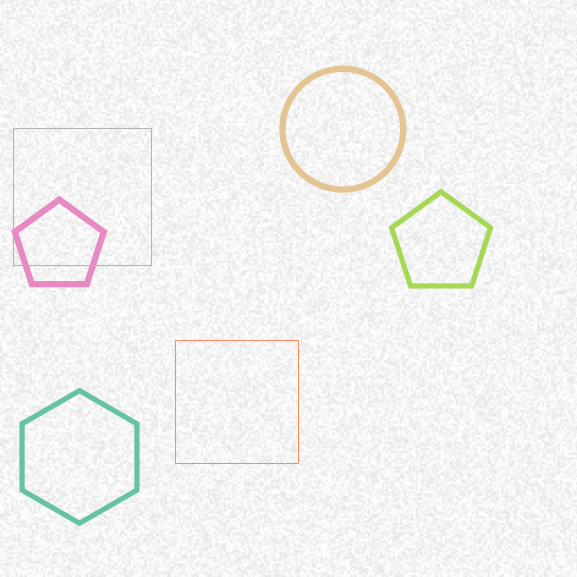[{"shape": "hexagon", "thickness": 2.5, "radius": 0.57, "center": [0.138, 0.208]}, {"shape": "square", "thickness": 0.5, "radius": 0.53, "center": [0.41, 0.303]}, {"shape": "pentagon", "thickness": 3, "radius": 0.4, "center": [0.103, 0.573]}, {"shape": "pentagon", "thickness": 2.5, "radius": 0.45, "center": [0.764, 0.577]}, {"shape": "circle", "thickness": 3, "radius": 0.52, "center": [0.594, 0.775]}, {"shape": "square", "thickness": 0.5, "radius": 0.6, "center": [0.142, 0.659]}]